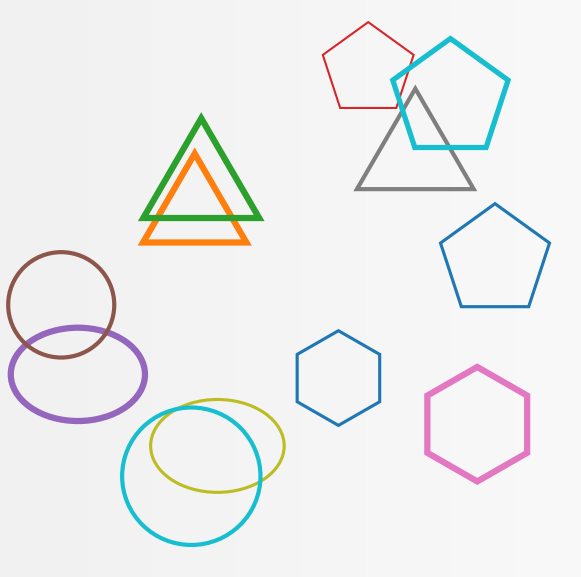[{"shape": "pentagon", "thickness": 1.5, "radius": 0.49, "center": [0.852, 0.548]}, {"shape": "hexagon", "thickness": 1.5, "radius": 0.41, "center": [0.582, 0.344]}, {"shape": "triangle", "thickness": 3, "radius": 0.51, "center": [0.335, 0.631]}, {"shape": "triangle", "thickness": 3, "radius": 0.58, "center": [0.346, 0.679]}, {"shape": "pentagon", "thickness": 1, "radius": 0.41, "center": [0.634, 0.879]}, {"shape": "oval", "thickness": 3, "radius": 0.58, "center": [0.134, 0.351]}, {"shape": "circle", "thickness": 2, "radius": 0.46, "center": [0.105, 0.471]}, {"shape": "hexagon", "thickness": 3, "radius": 0.5, "center": [0.821, 0.265]}, {"shape": "triangle", "thickness": 2, "radius": 0.58, "center": [0.715, 0.73]}, {"shape": "oval", "thickness": 1.5, "radius": 0.57, "center": [0.374, 0.227]}, {"shape": "pentagon", "thickness": 2.5, "radius": 0.52, "center": [0.775, 0.828]}, {"shape": "circle", "thickness": 2, "radius": 0.6, "center": [0.329, 0.174]}]